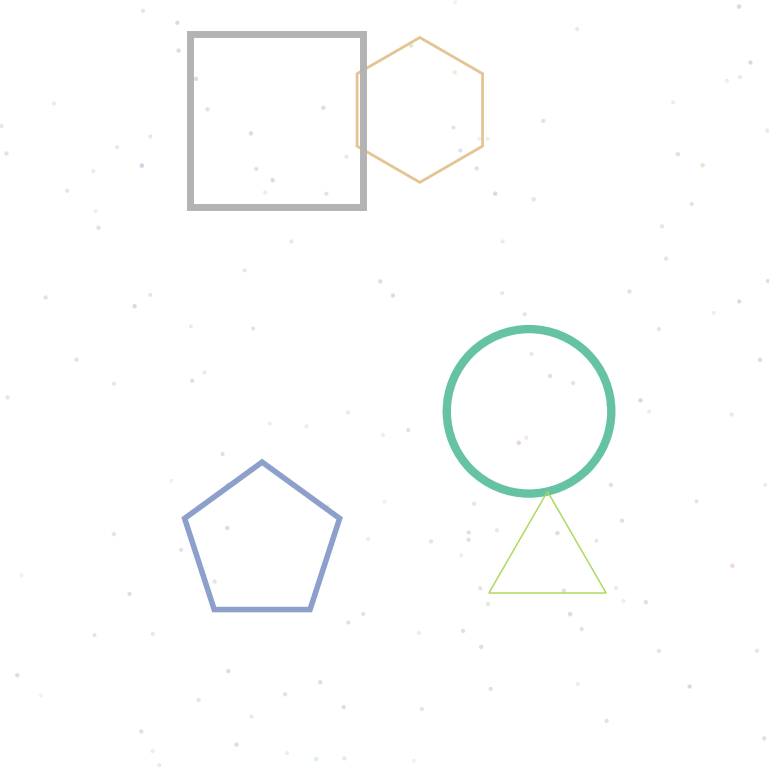[{"shape": "circle", "thickness": 3, "radius": 0.53, "center": [0.687, 0.466]}, {"shape": "pentagon", "thickness": 2, "radius": 0.53, "center": [0.34, 0.294]}, {"shape": "triangle", "thickness": 0.5, "radius": 0.44, "center": [0.711, 0.274]}, {"shape": "hexagon", "thickness": 1, "radius": 0.47, "center": [0.545, 0.857]}, {"shape": "square", "thickness": 2.5, "radius": 0.56, "center": [0.359, 0.844]}]